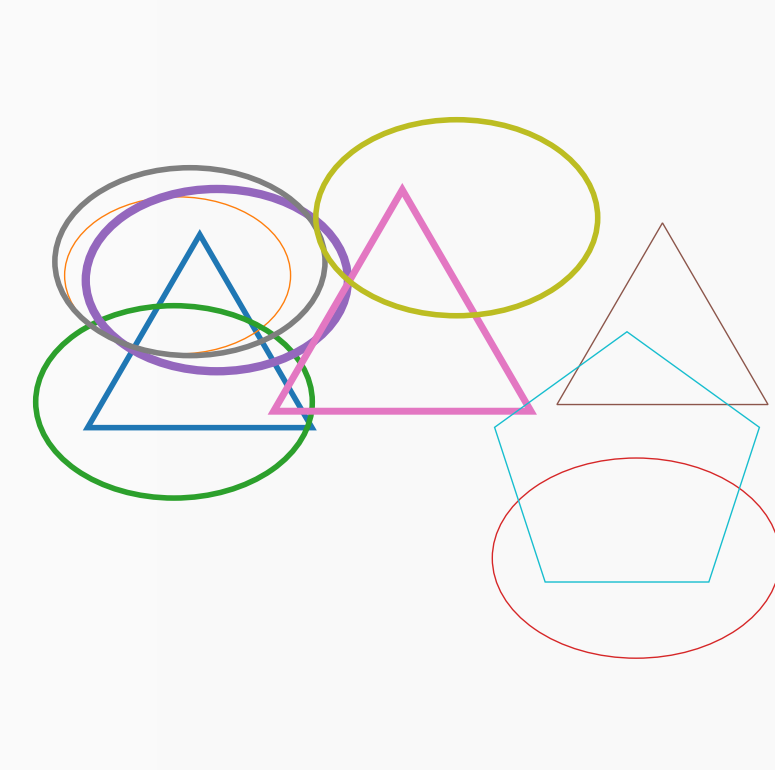[{"shape": "triangle", "thickness": 2, "radius": 0.84, "center": [0.258, 0.528]}, {"shape": "oval", "thickness": 0.5, "radius": 0.73, "center": [0.229, 0.642]}, {"shape": "oval", "thickness": 2, "radius": 0.89, "center": [0.225, 0.478]}, {"shape": "oval", "thickness": 0.5, "radius": 0.93, "center": [0.821, 0.275]}, {"shape": "oval", "thickness": 3, "radius": 0.85, "center": [0.28, 0.636]}, {"shape": "triangle", "thickness": 0.5, "radius": 0.79, "center": [0.855, 0.553]}, {"shape": "triangle", "thickness": 2.5, "radius": 0.96, "center": [0.519, 0.562]}, {"shape": "oval", "thickness": 2, "radius": 0.87, "center": [0.245, 0.66]}, {"shape": "oval", "thickness": 2, "radius": 0.91, "center": [0.589, 0.717]}, {"shape": "pentagon", "thickness": 0.5, "radius": 0.9, "center": [0.809, 0.389]}]